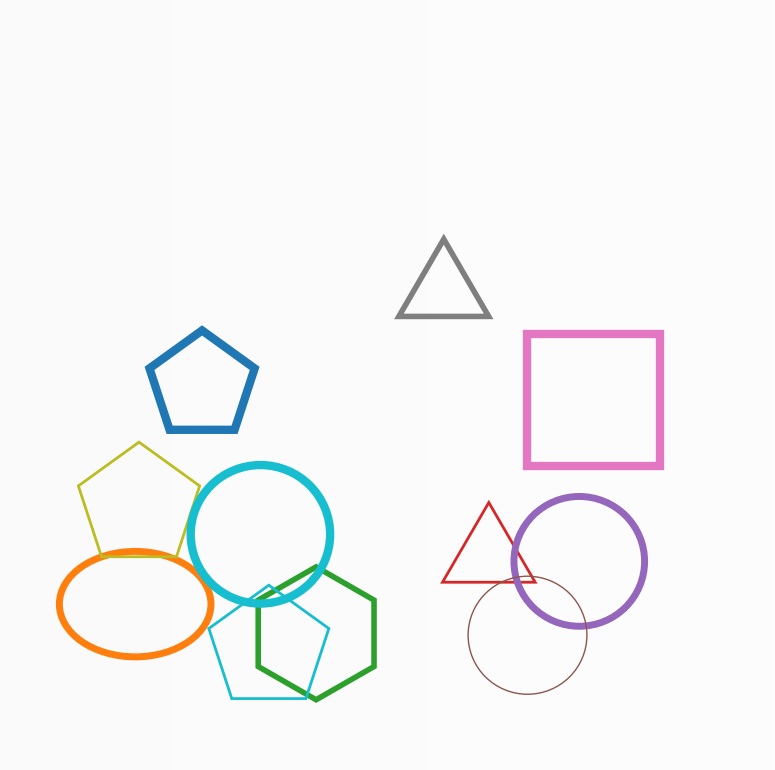[{"shape": "pentagon", "thickness": 3, "radius": 0.36, "center": [0.261, 0.5]}, {"shape": "oval", "thickness": 2.5, "radius": 0.49, "center": [0.174, 0.215]}, {"shape": "hexagon", "thickness": 2, "radius": 0.43, "center": [0.408, 0.178]}, {"shape": "triangle", "thickness": 1, "radius": 0.35, "center": [0.631, 0.278]}, {"shape": "circle", "thickness": 2.5, "radius": 0.42, "center": [0.747, 0.271]}, {"shape": "circle", "thickness": 0.5, "radius": 0.38, "center": [0.681, 0.175]}, {"shape": "square", "thickness": 3, "radius": 0.43, "center": [0.766, 0.48]}, {"shape": "triangle", "thickness": 2, "radius": 0.33, "center": [0.573, 0.622]}, {"shape": "pentagon", "thickness": 1, "radius": 0.41, "center": [0.179, 0.344]}, {"shape": "circle", "thickness": 3, "radius": 0.45, "center": [0.336, 0.306]}, {"shape": "pentagon", "thickness": 1, "radius": 0.41, "center": [0.347, 0.159]}]